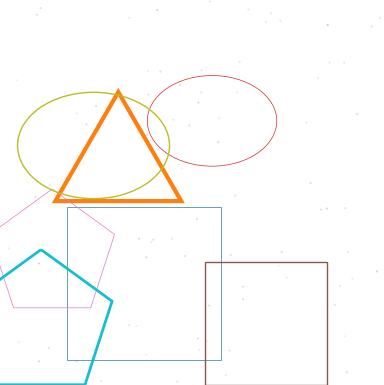[{"shape": "square", "thickness": 0.5, "radius": 1.0, "center": [0.374, 0.264]}, {"shape": "triangle", "thickness": 3, "radius": 0.94, "center": [0.307, 0.572]}, {"shape": "oval", "thickness": 0.5, "radius": 0.84, "center": [0.551, 0.686]}, {"shape": "square", "thickness": 1, "radius": 0.8, "center": [0.69, 0.16]}, {"shape": "pentagon", "thickness": 0.5, "radius": 0.85, "center": [0.135, 0.338]}, {"shape": "oval", "thickness": 1, "radius": 0.99, "center": [0.243, 0.622]}, {"shape": "pentagon", "thickness": 2, "radius": 0.97, "center": [0.107, 0.158]}]